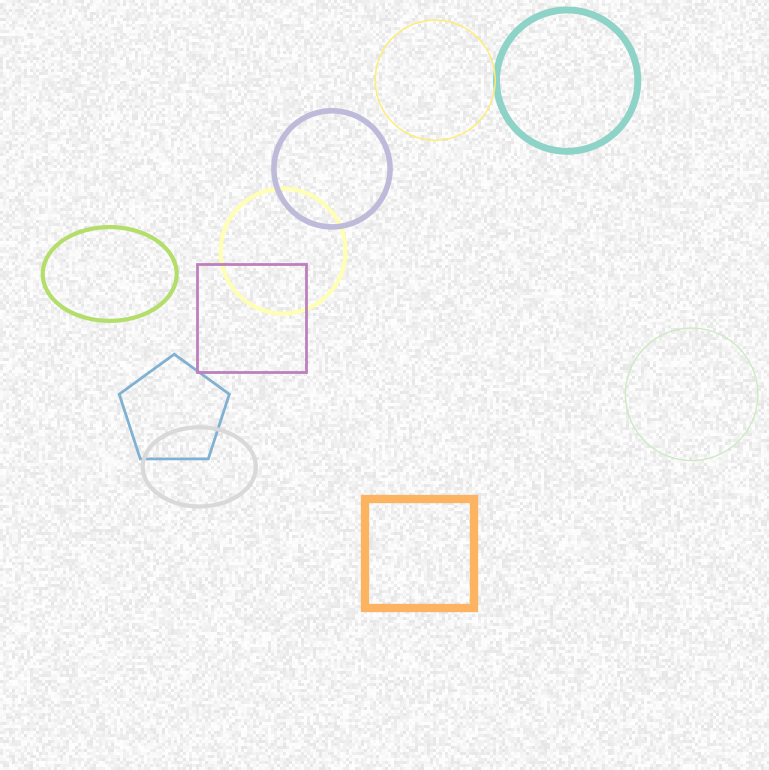[{"shape": "circle", "thickness": 2.5, "radius": 0.46, "center": [0.737, 0.895]}, {"shape": "circle", "thickness": 1.5, "radius": 0.41, "center": [0.368, 0.674]}, {"shape": "circle", "thickness": 2, "radius": 0.38, "center": [0.431, 0.781]}, {"shape": "pentagon", "thickness": 1, "radius": 0.38, "center": [0.226, 0.465]}, {"shape": "square", "thickness": 3, "radius": 0.35, "center": [0.545, 0.281]}, {"shape": "oval", "thickness": 1.5, "radius": 0.43, "center": [0.142, 0.644]}, {"shape": "oval", "thickness": 1.5, "radius": 0.37, "center": [0.259, 0.394]}, {"shape": "square", "thickness": 1, "radius": 0.35, "center": [0.327, 0.587]}, {"shape": "circle", "thickness": 0.5, "radius": 0.43, "center": [0.898, 0.488]}, {"shape": "circle", "thickness": 0.5, "radius": 0.39, "center": [0.565, 0.896]}]